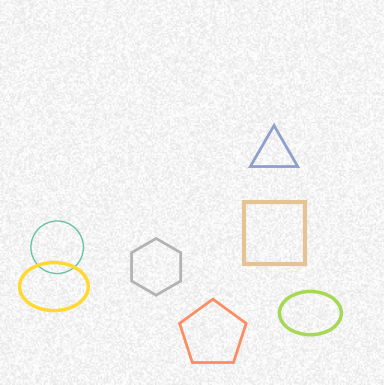[{"shape": "circle", "thickness": 1, "radius": 0.34, "center": [0.148, 0.358]}, {"shape": "pentagon", "thickness": 2, "radius": 0.45, "center": [0.553, 0.132]}, {"shape": "triangle", "thickness": 2, "radius": 0.36, "center": [0.712, 0.603]}, {"shape": "oval", "thickness": 2.5, "radius": 0.4, "center": [0.806, 0.187]}, {"shape": "oval", "thickness": 2.5, "radius": 0.45, "center": [0.14, 0.256]}, {"shape": "square", "thickness": 3, "radius": 0.4, "center": [0.713, 0.395]}, {"shape": "hexagon", "thickness": 2, "radius": 0.37, "center": [0.406, 0.307]}]